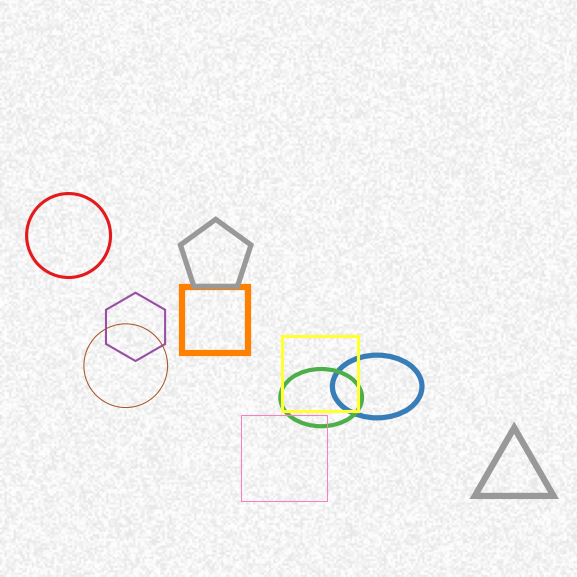[{"shape": "circle", "thickness": 1.5, "radius": 0.36, "center": [0.119, 0.591]}, {"shape": "oval", "thickness": 2.5, "radius": 0.39, "center": [0.653, 0.33]}, {"shape": "oval", "thickness": 2, "radius": 0.35, "center": [0.556, 0.311]}, {"shape": "hexagon", "thickness": 1, "radius": 0.3, "center": [0.235, 0.433]}, {"shape": "square", "thickness": 3, "radius": 0.29, "center": [0.373, 0.445]}, {"shape": "square", "thickness": 1.5, "radius": 0.33, "center": [0.554, 0.353]}, {"shape": "circle", "thickness": 0.5, "radius": 0.36, "center": [0.218, 0.366]}, {"shape": "square", "thickness": 0.5, "radius": 0.37, "center": [0.492, 0.206]}, {"shape": "pentagon", "thickness": 2.5, "radius": 0.32, "center": [0.373, 0.555]}, {"shape": "triangle", "thickness": 3, "radius": 0.39, "center": [0.89, 0.18]}]